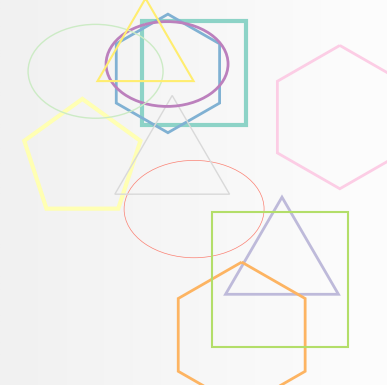[{"shape": "square", "thickness": 3, "radius": 0.67, "center": [0.5, 0.81]}, {"shape": "pentagon", "thickness": 3, "radius": 0.79, "center": [0.213, 0.586]}, {"shape": "triangle", "thickness": 2, "radius": 0.84, "center": [0.728, 0.32]}, {"shape": "oval", "thickness": 0.5, "radius": 0.9, "center": [0.501, 0.457]}, {"shape": "hexagon", "thickness": 2, "radius": 0.77, "center": [0.433, 0.809]}, {"shape": "hexagon", "thickness": 2, "radius": 0.95, "center": [0.624, 0.13]}, {"shape": "square", "thickness": 1.5, "radius": 0.88, "center": [0.723, 0.274]}, {"shape": "hexagon", "thickness": 2, "radius": 0.93, "center": [0.877, 0.696]}, {"shape": "triangle", "thickness": 1, "radius": 0.85, "center": [0.444, 0.581]}, {"shape": "oval", "thickness": 2, "radius": 0.79, "center": [0.431, 0.834]}, {"shape": "oval", "thickness": 1, "radius": 0.87, "center": [0.247, 0.815]}, {"shape": "triangle", "thickness": 1.5, "radius": 0.72, "center": [0.376, 0.861]}]